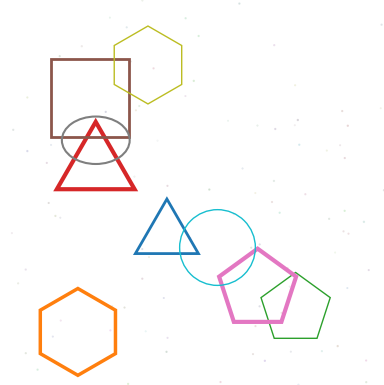[{"shape": "triangle", "thickness": 2, "radius": 0.47, "center": [0.433, 0.389]}, {"shape": "hexagon", "thickness": 2.5, "radius": 0.56, "center": [0.202, 0.138]}, {"shape": "pentagon", "thickness": 1, "radius": 0.47, "center": [0.768, 0.198]}, {"shape": "triangle", "thickness": 3, "radius": 0.58, "center": [0.249, 0.567]}, {"shape": "square", "thickness": 2, "radius": 0.5, "center": [0.233, 0.745]}, {"shape": "pentagon", "thickness": 3, "radius": 0.53, "center": [0.669, 0.249]}, {"shape": "oval", "thickness": 1.5, "radius": 0.44, "center": [0.249, 0.636]}, {"shape": "hexagon", "thickness": 1, "radius": 0.51, "center": [0.384, 0.831]}, {"shape": "circle", "thickness": 1, "radius": 0.49, "center": [0.565, 0.357]}]